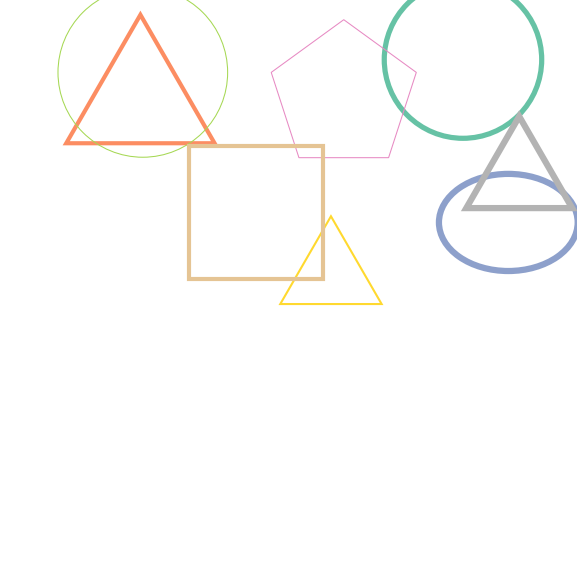[{"shape": "circle", "thickness": 2.5, "radius": 0.68, "center": [0.802, 0.896]}, {"shape": "triangle", "thickness": 2, "radius": 0.74, "center": [0.243, 0.825]}, {"shape": "oval", "thickness": 3, "radius": 0.6, "center": [0.88, 0.614]}, {"shape": "pentagon", "thickness": 0.5, "radius": 0.66, "center": [0.595, 0.833]}, {"shape": "circle", "thickness": 0.5, "radius": 0.73, "center": [0.247, 0.874]}, {"shape": "triangle", "thickness": 1, "radius": 0.51, "center": [0.573, 0.523]}, {"shape": "square", "thickness": 2, "radius": 0.58, "center": [0.443, 0.631]}, {"shape": "triangle", "thickness": 3, "radius": 0.53, "center": [0.899, 0.692]}]